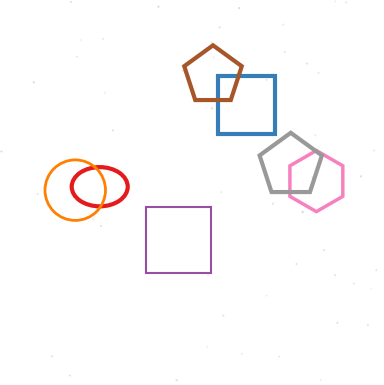[{"shape": "oval", "thickness": 3, "radius": 0.36, "center": [0.259, 0.515]}, {"shape": "square", "thickness": 3, "radius": 0.37, "center": [0.64, 0.727]}, {"shape": "square", "thickness": 1.5, "radius": 0.43, "center": [0.464, 0.376]}, {"shape": "circle", "thickness": 2, "radius": 0.39, "center": [0.195, 0.506]}, {"shape": "pentagon", "thickness": 3, "radius": 0.39, "center": [0.553, 0.804]}, {"shape": "hexagon", "thickness": 2.5, "radius": 0.4, "center": [0.822, 0.53]}, {"shape": "pentagon", "thickness": 3, "radius": 0.43, "center": [0.755, 0.57]}]